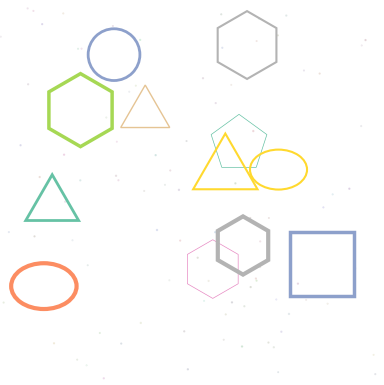[{"shape": "triangle", "thickness": 2, "radius": 0.4, "center": [0.136, 0.467]}, {"shape": "pentagon", "thickness": 0.5, "radius": 0.38, "center": [0.621, 0.627]}, {"shape": "oval", "thickness": 3, "radius": 0.42, "center": [0.114, 0.257]}, {"shape": "square", "thickness": 2.5, "radius": 0.42, "center": [0.836, 0.314]}, {"shape": "circle", "thickness": 2, "radius": 0.34, "center": [0.296, 0.858]}, {"shape": "hexagon", "thickness": 0.5, "radius": 0.38, "center": [0.553, 0.301]}, {"shape": "hexagon", "thickness": 2.5, "radius": 0.47, "center": [0.209, 0.714]}, {"shape": "oval", "thickness": 1.5, "radius": 0.37, "center": [0.723, 0.56]}, {"shape": "triangle", "thickness": 1.5, "radius": 0.48, "center": [0.585, 0.557]}, {"shape": "triangle", "thickness": 1, "radius": 0.37, "center": [0.377, 0.706]}, {"shape": "hexagon", "thickness": 3, "radius": 0.38, "center": [0.631, 0.362]}, {"shape": "hexagon", "thickness": 1.5, "radius": 0.44, "center": [0.642, 0.883]}]